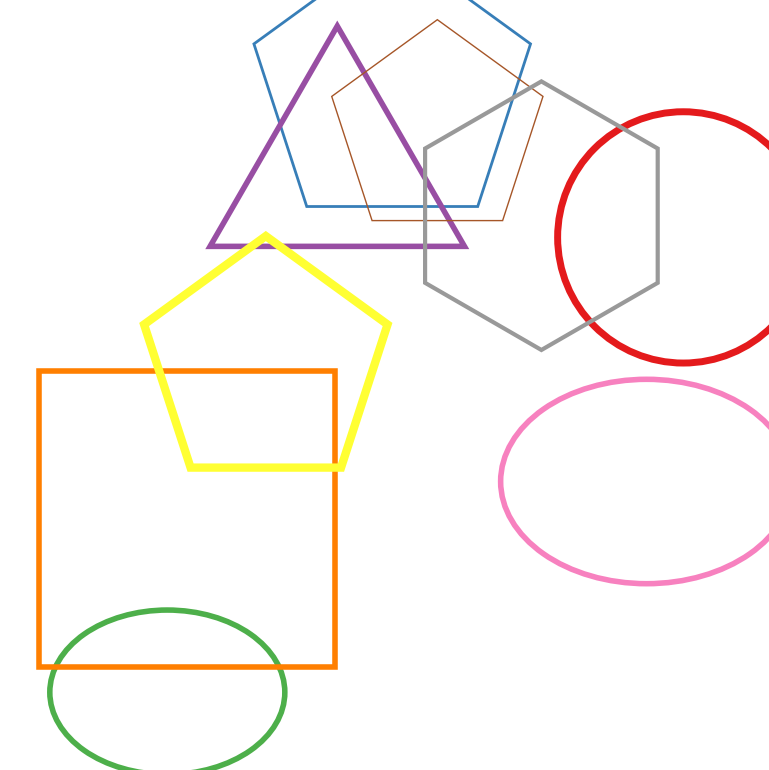[{"shape": "circle", "thickness": 2.5, "radius": 0.82, "center": [0.887, 0.692]}, {"shape": "pentagon", "thickness": 1, "radius": 0.94, "center": [0.509, 0.885]}, {"shape": "oval", "thickness": 2, "radius": 0.76, "center": [0.217, 0.101]}, {"shape": "triangle", "thickness": 2, "radius": 0.95, "center": [0.438, 0.775]}, {"shape": "square", "thickness": 2, "radius": 0.96, "center": [0.243, 0.326]}, {"shape": "pentagon", "thickness": 3, "radius": 0.83, "center": [0.345, 0.527]}, {"shape": "pentagon", "thickness": 0.5, "radius": 0.72, "center": [0.568, 0.83]}, {"shape": "oval", "thickness": 2, "radius": 0.95, "center": [0.84, 0.375]}, {"shape": "hexagon", "thickness": 1.5, "radius": 0.87, "center": [0.703, 0.72]}]